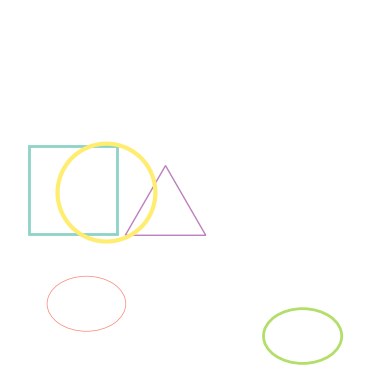[{"shape": "square", "thickness": 2, "radius": 0.57, "center": [0.189, 0.507]}, {"shape": "oval", "thickness": 0.5, "radius": 0.51, "center": [0.224, 0.211]}, {"shape": "oval", "thickness": 2, "radius": 0.51, "center": [0.786, 0.127]}, {"shape": "triangle", "thickness": 1, "radius": 0.6, "center": [0.43, 0.449]}, {"shape": "circle", "thickness": 3, "radius": 0.64, "center": [0.277, 0.5]}]